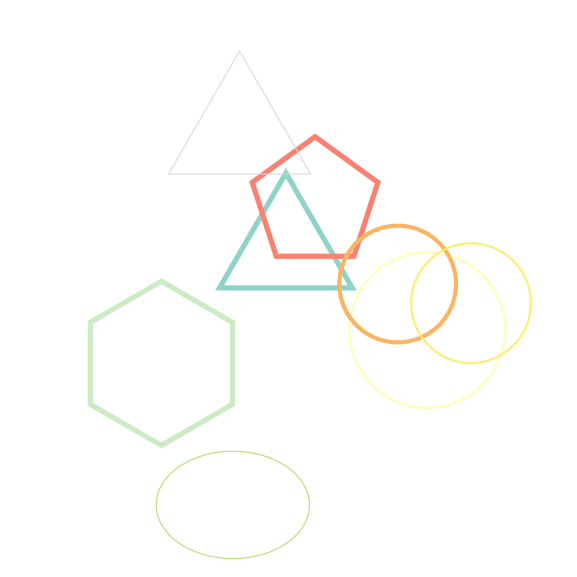[{"shape": "triangle", "thickness": 2.5, "radius": 0.66, "center": [0.495, 0.567]}, {"shape": "circle", "thickness": 1, "radius": 0.67, "center": [0.74, 0.428]}, {"shape": "pentagon", "thickness": 2.5, "radius": 0.57, "center": [0.546, 0.648]}, {"shape": "circle", "thickness": 2, "radius": 0.5, "center": [0.689, 0.507]}, {"shape": "oval", "thickness": 0.5, "radius": 0.66, "center": [0.403, 0.125]}, {"shape": "triangle", "thickness": 0.5, "radius": 0.71, "center": [0.415, 0.769]}, {"shape": "hexagon", "thickness": 2.5, "radius": 0.71, "center": [0.28, 0.37]}, {"shape": "circle", "thickness": 1, "radius": 0.52, "center": [0.816, 0.474]}]